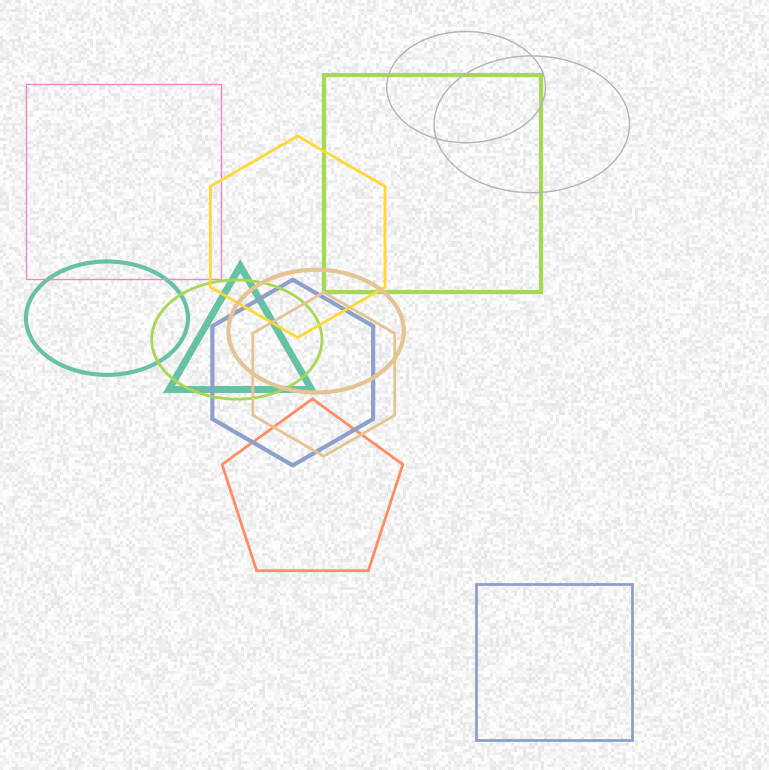[{"shape": "oval", "thickness": 1.5, "radius": 0.53, "center": [0.139, 0.587]}, {"shape": "triangle", "thickness": 2.5, "radius": 0.53, "center": [0.312, 0.548]}, {"shape": "pentagon", "thickness": 1, "radius": 0.62, "center": [0.406, 0.359]}, {"shape": "hexagon", "thickness": 1.5, "radius": 0.6, "center": [0.38, 0.516]}, {"shape": "square", "thickness": 1, "radius": 0.51, "center": [0.72, 0.141]}, {"shape": "square", "thickness": 0.5, "radius": 0.63, "center": [0.161, 0.764]}, {"shape": "square", "thickness": 1.5, "radius": 0.7, "center": [0.562, 0.762]}, {"shape": "oval", "thickness": 1, "radius": 0.55, "center": [0.308, 0.559]}, {"shape": "hexagon", "thickness": 1, "radius": 0.65, "center": [0.387, 0.693]}, {"shape": "oval", "thickness": 1.5, "radius": 0.57, "center": [0.411, 0.57]}, {"shape": "hexagon", "thickness": 1, "radius": 0.53, "center": [0.42, 0.514]}, {"shape": "oval", "thickness": 0.5, "radius": 0.63, "center": [0.691, 0.839]}, {"shape": "oval", "thickness": 0.5, "radius": 0.52, "center": [0.605, 0.887]}]